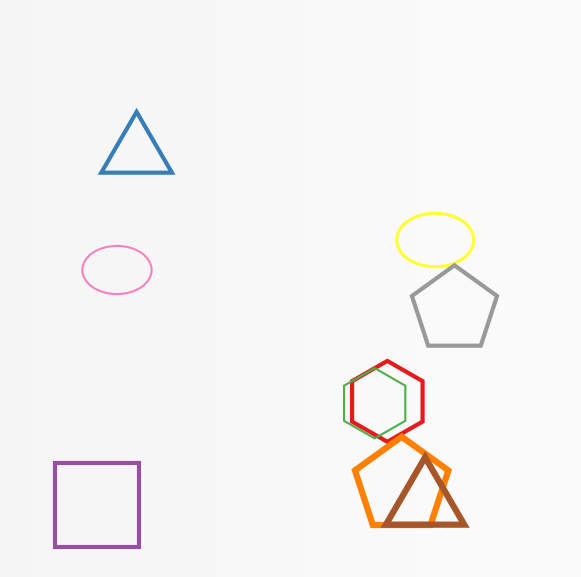[{"shape": "hexagon", "thickness": 2, "radius": 0.35, "center": [0.666, 0.304]}, {"shape": "triangle", "thickness": 2, "radius": 0.35, "center": [0.235, 0.735]}, {"shape": "hexagon", "thickness": 1, "radius": 0.3, "center": [0.645, 0.301]}, {"shape": "square", "thickness": 2, "radius": 0.36, "center": [0.167, 0.125]}, {"shape": "pentagon", "thickness": 3, "radius": 0.42, "center": [0.691, 0.158]}, {"shape": "oval", "thickness": 1.5, "radius": 0.33, "center": [0.749, 0.584]}, {"shape": "triangle", "thickness": 3, "radius": 0.39, "center": [0.731, 0.13]}, {"shape": "oval", "thickness": 1, "radius": 0.3, "center": [0.201, 0.532]}, {"shape": "pentagon", "thickness": 2, "radius": 0.38, "center": [0.782, 0.463]}]